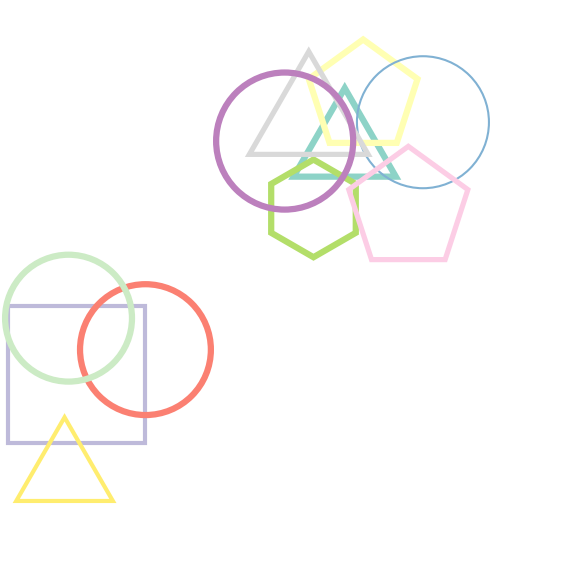[{"shape": "triangle", "thickness": 3, "radius": 0.51, "center": [0.597, 0.744]}, {"shape": "pentagon", "thickness": 3, "radius": 0.49, "center": [0.629, 0.832]}, {"shape": "square", "thickness": 2, "radius": 0.59, "center": [0.133, 0.35]}, {"shape": "circle", "thickness": 3, "radius": 0.57, "center": [0.252, 0.394]}, {"shape": "circle", "thickness": 1, "radius": 0.57, "center": [0.732, 0.787]}, {"shape": "hexagon", "thickness": 3, "radius": 0.42, "center": [0.543, 0.638]}, {"shape": "pentagon", "thickness": 2.5, "radius": 0.54, "center": [0.707, 0.637]}, {"shape": "triangle", "thickness": 2.5, "radius": 0.59, "center": [0.535, 0.791]}, {"shape": "circle", "thickness": 3, "radius": 0.59, "center": [0.493, 0.755]}, {"shape": "circle", "thickness": 3, "radius": 0.55, "center": [0.119, 0.448]}, {"shape": "triangle", "thickness": 2, "radius": 0.48, "center": [0.112, 0.18]}]